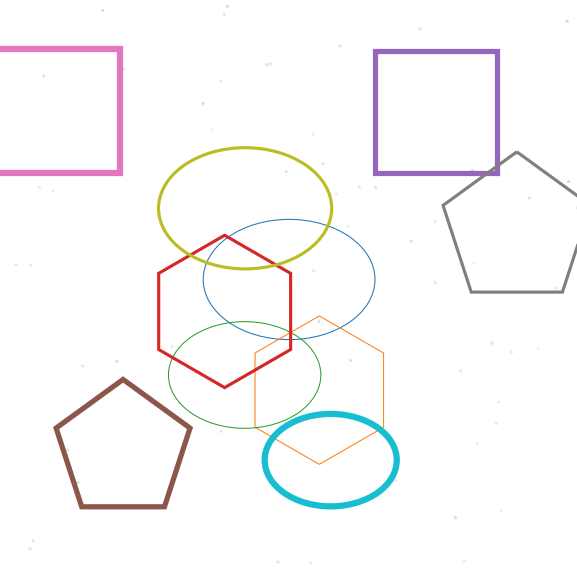[{"shape": "oval", "thickness": 0.5, "radius": 0.74, "center": [0.501, 0.515]}, {"shape": "hexagon", "thickness": 0.5, "radius": 0.64, "center": [0.553, 0.324]}, {"shape": "oval", "thickness": 0.5, "radius": 0.66, "center": [0.424, 0.35]}, {"shape": "hexagon", "thickness": 1.5, "radius": 0.66, "center": [0.389, 0.46]}, {"shape": "square", "thickness": 2.5, "radius": 0.53, "center": [0.755, 0.805]}, {"shape": "pentagon", "thickness": 2.5, "radius": 0.61, "center": [0.213, 0.22]}, {"shape": "square", "thickness": 3, "radius": 0.54, "center": [0.1, 0.806]}, {"shape": "pentagon", "thickness": 1.5, "radius": 0.67, "center": [0.895, 0.602]}, {"shape": "oval", "thickness": 1.5, "radius": 0.75, "center": [0.424, 0.638]}, {"shape": "oval", "thickness": 3, "radius": 0.57, "center": [0.573, 0.202]}]